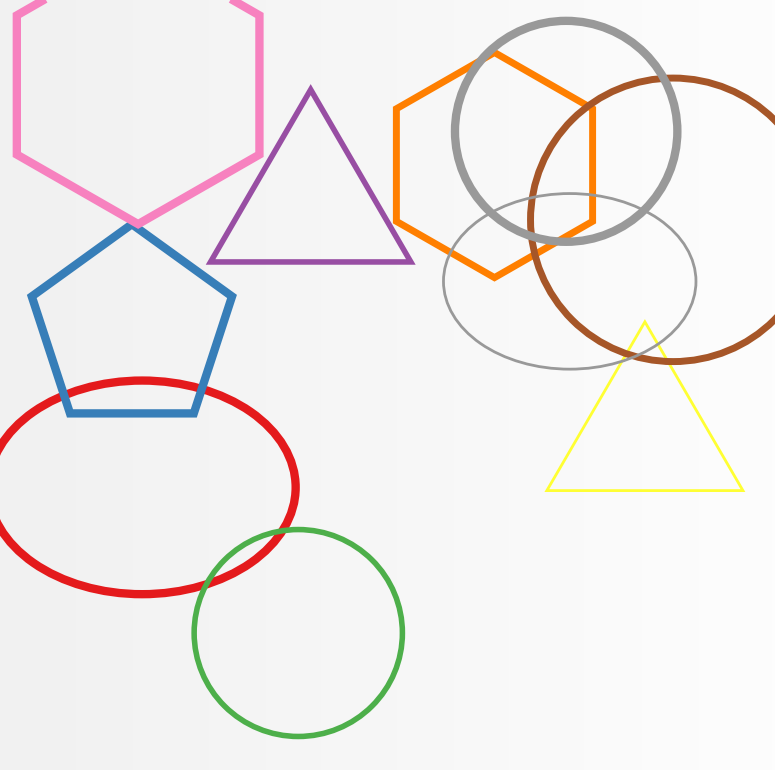[{"shape": "oval", "thickness": 3, "radius": 0.99, "center": [0.183, 0.367]}, {"shape": "pentagon", "thickness": 3, "radius": 0.68, "center": [0.17, 0.573]}, {"shape": "circle", "thickness": 2, "radius": 0.67, "center": [0.385, 0.178]}, {"shape": "triangle", "thickness": 2, "radius": 0.75, "center": [0.401, 0.734]}, {"shape": "hexagon", "thickness": 2.5, "radius": 0.73, "center": [0.638, 0.786]}, {"shape": "triangle", "thickness": 1, "radius": 0.73, "center": [0.832, 0.436]}, {"shape": "circle", "thickness": 2.5, "radius": 0.92, "center": [0.869, 0.715]}, {"shape": "hexagon", "thickness": 3, "radius": 0.9, "center": [0.178, 0.89]}, {"shape": "circle", "thickness": 3, "radius": 0.72, "center": [0.731, 0.829]}, {"shape": "oval", "thickness": 1, "radius": 0.81, "center": [0.735, 0.635]}]